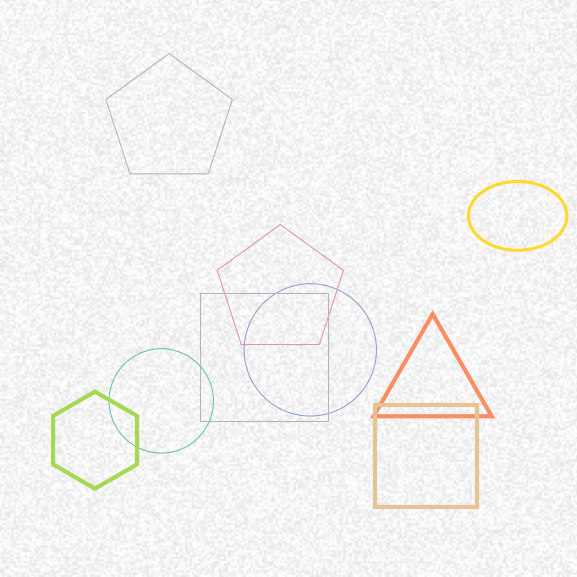[{"shape": "circle", "thickness": 0.5, "radius": 0.45, "center": [0.279, 0.305]}, {"shape": "triangle", "thickness": 2, "radius": 0.59, "center": [0.749, 0.337]}, {"shape": "circle", "thickness": 0.5, "radius": 0.57, "center": [0.537, 0.393]}, {"shape": "pentagon", "thickness": 0.5, "radius": 0.57, "center": [0.485, 0.495]}, {"shape": "hexagon", "thickness": 2, "radius": 0.42, "center": [0.165, 0.237]}, {"shape": "oval", "thickness": 1.5, "radius": 0.43, "center": [0.896, 0.625]}, {"shape": "square", "thickness": 2, "radius": 0.44, "center": [0.737, 0.21]}, {"shape": "pentagon", "thickness": 0.5, "radius": 0.58, "center": [0.293, 0.791]}, {"shape": "square", "thickness": 0.5, "radius": 0.55, "center": [0.457, 0.381]}]